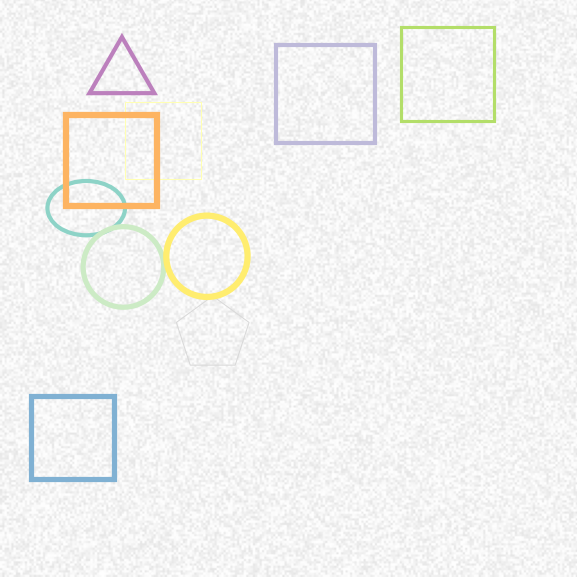[{"shape": "oval", "thickness": 2, "radius": 0.34, "center": [0.149, 0.639]}, {"shape": "square", "thickness": 0.5, "radius": 0.33, "center": [0.283, 0.756]}, {"shape": "square", "thickness": 2, "radius": 0.43, "center": [0.564, 0.836]}, {"shape": "square", "thickness": 2.5, "radius": 0.36, "center": [0.126, 0.241]}, {"shape": "square", "thickness": 3, "radius": 0.39, "center": [0.193, 0.721]}, {"shape": "square", "thickness": 1.5, "radius": 0.41, "center": [0.775, 0.872]}, {"shape": "pentagon", "thickness": 0.5, "radius": 0.33, "center": [0.368, 0.42]}, {"shape": "triangle", "thickness": 2, "radius": 0.32, "center": [0.211, 0.87]}, {"shape": "circle", "thickness": 2.5, "radius": 0.35, "center": [0.214, 0.537]}, {"shape": "circle", "thickness": 3, "radius": 0.35, "center": [0.358, 0.555]}]